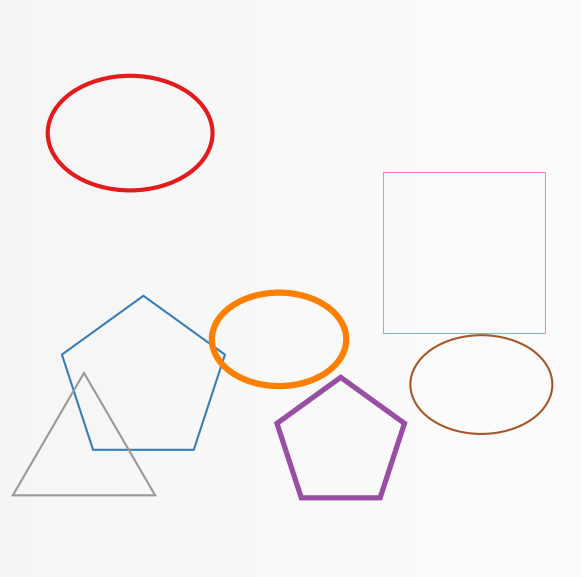[{"shape": "oval", "thickness": 2, "radius": 0.71, "center": [0.224, 0.769]}, {"shape": "pentagon", "thickness": 1, "radius": 0.74, "center": [0.247, 0.34]}, {"shape": "pentagon", "thickness": 2.5, "radius": 0.58, "center": [0.586, 0.23]}, {"shape": "oval", "thickness": 3, "radius": 0.58, "center": [0.48, 0.412]}, {"shape": "oval", "thickness": 1, "radius": 0.61, "center": [0.828, 0.333]}, {"shape": "square", "thickness": 0.5, "radius": 0.7, "center": [0.798, 0.563]}, {"shape": "triangle", "thickness": 1, "radius": 0.71, "center": [0.144, 0.212]}]